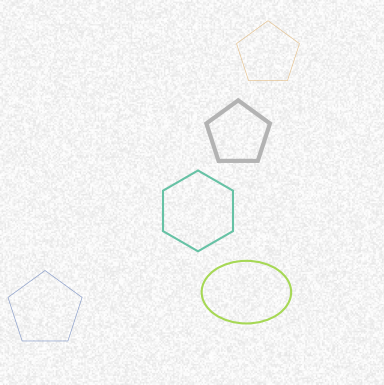[{"shape": "hexagon", "thickness": 1.5, "radius": 0.52, "center": [0.514, 0.452]}, {"shape": "pentagon", "thickness": 0.5, "radius": 0.51, "center": [0.117, 0.196]}, {"shape": "oval", "thickness": 1.5, "radius": 0.58, "center": [0.64, 0.241]}, {"shape": "pentagon", "thickness": 0.5, "radius": 0.43, "center": [0.696, 0.86]}, {"shape": "pentagon", "thickness": 3, "radius": 0.43, "center": [0.619, 0.652]}]